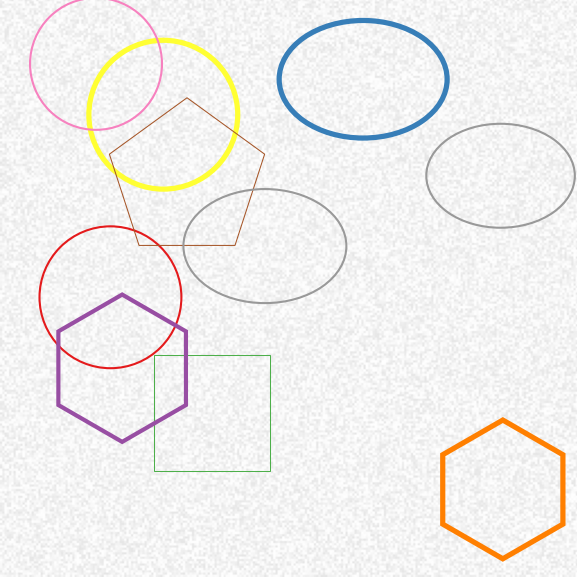[{"shape": "circle", "thickness": 1, "radius": 0.61, "center": [0.191, 0.484]}, {"shape": "oval", "thickness": 2.5, "radius": 0.73, "center": [0.629, 0.862]}, {"shape": "square", "thickness": 0.5, "radius": 0.5, "center": [0.368, 0.284]}, {"shape": "hexagon", "thickness": 2, "radius": 0.64, "center": [0.212, 0.362]}, {"shape": "hexagon", "thickness": 2.5, "radius": 0.6, "center": [0.871, 0.152]}, {"shape": "circle", "thickness": 2.5, "radius": 0.64, "center": [0.283, 0.801]}, {"shape": "pentagon", "thickness": 0.5, "radius": 0.71, "center": [0.324, 0.688]}, {"shape": "circle", "thickness": 1, "radius": 0.57, "center": [0.166, 0.889]}, {"shape": "oval", "thickness": 1, "radius": 0.71, "center": [0.459, 0.573]}, {"shape": "oval", "thickness": 1, "radius": 0.64, "center": [0.867, 0.695]}]